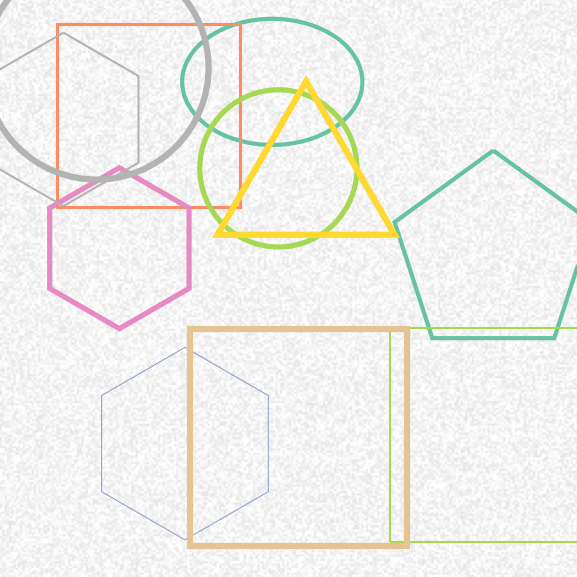[{"shape": "pentagon", "thickness": 2, "radius": 0.9, "center": [0.854, 0.559]}, {"shape": "oval", "thickness": 2, "radius": 0.78, "center": [0.471, 0.857]}, {"shape": "square", "thickness": 1.5, "radius": 0.79, "center": [0.256, 0.799]}, {"shape": "hexagon", "thickness": 0.5, "radius": 0.83, "center": [0.32, 0.231]}, {"shape": "hexagon", "thickness": 2.5, "radius": 0.7, "center": [0.207, 0.569]}, {"shape": "square", "thickness": 1, "radius": 0.92, "center": [0.86, 0.246]}, {"shape": "circle", "thickness": 2.5, "radius": 0.68, "center": [0.482, 0.708]}, {"shape": "triangle", "thickness": 3, "radius": 0.89, "center": [0.53, 0.681]}, {"shape": "square", "thickness": 3, "radius": 0.94, "center": [0.516, 0.242]}, {"shape": "circle", "thickness": 3, "radius": 0.97, "center": [0.167, 0.882]}, {"shape": "hexagon", "thickness": 1, "radius": 0.75, "center": [0.11, 0.792]}]